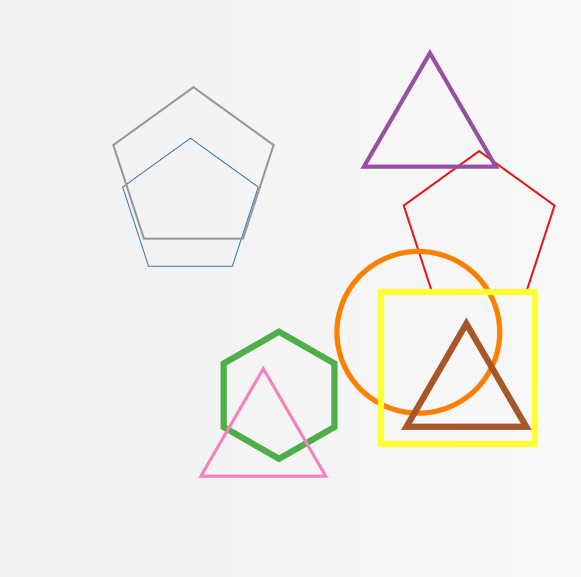[{"shape": "pentagon", "thickness": 1, "radius": 0.68, "center": [0.824, 0.601]}, {"shape": "pentagon", "thickness": 0.5, "radius": 0.61, "center": [0.328, 0.637]}, {"shape": "hexagon", "thickness": 3, "radius": 0.55, "center": [0.48, 0.315]}, {"shape": "triangle", "thickness": 2, "radius": 0.66, "center": [0.74, 0.776]}, {"shape": "circle", "thickness": 2.5, "radius": 0.7, "center": [0.72, 0.424]}, {"shape": "square", "thickness": 3, "radius": 0.66, "center": [0.788, 0.362]}, {"shape": "triangle", "thickness": 3, "radius": 0.6, "center": [0.802, 0.32]}, {"shape": "triangle", "thickness": 1.5, "radius": 0.62, "center": [0.453, 0.237]}, {"shape": "pentagon", "thickness": 1, "radius": 0.72, "center": [0.333, 0.703]}]